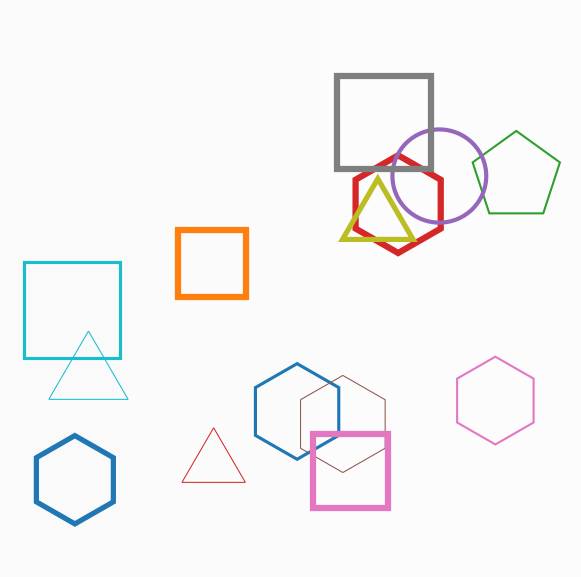[{"shape": "hexagon", "thickness": 2.5, "radius": 0.38, "center": [0.129, 0.168]}, {"shape": "hexagon", "thickness": 1.5, "radius": 0.41, "center": [0.511, 0.287]}, {"shape": "square", "thickness": 3, "radius": 0.29, "center": [0.364, 0.542]}, {"shape": "pentagon", "thickness": 1, "radius": 0.39, "center": [0.888, 0.694]}, {"shape": "hexagon", "thickness": 3, "radius": 0.42, "center": [0.685, 0.646]}, {"shape": "triangle", "thickness": 0.5, "radius": 0.32, "center": [0.368, 0.195]}, {"shape": "circle", "thickness": 2, "radius": 0.4, "center": [0.756, 0.694]}, {"shape": "hexagon", "thickness": 0.5, "radius": 0.42, "center": [0.59, 0.265]}, {"shape": "hexagon", "thickness": 1, "radius": 0.38, "center": [0.852, 0.306]}, {"shape": "square", "thickness": 3, "radius": 0.32, "center": [0.603, 0.184]}, {"shape": "square", "thickness": 3, "radius": 0.4, "center": [0.661, 0.787]}, {"shape": "triangle", "thickness": 2.5, "radius": 0.35, "center": [0.65, 0.62]}, {"shape": "triangle", "thickness": 0.5, "radius": 0.39, "center": [0.152, 0.347]}, {"shape": "square", "thickness": 1.5, "radius": 0.41, "center": [0.123, 0.463]}]